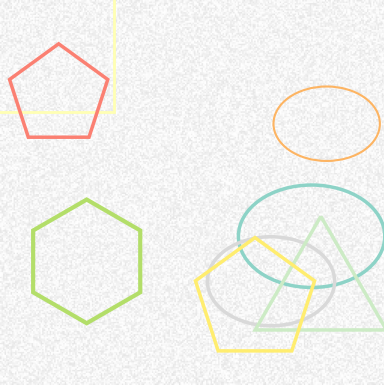[{"shape": "oval", "thickness": 2.5, "radius": 0.95, "center": [0.809, 0.386]}, {"shape": "square", "thickness": 2, "radius": 0.84, "center": [0.128, 0.878]}, {"shape": "pentagon", "thickness": 2.5, "radius": 0.67, "center": [0.152, 0.752]}, {"shape": "oval", "thickness": 1.5, "radius": 0.69, "center": [0.849, 0.679]}, {"shape": "hexagon", "thickness": 3, "radius": 0.8, "center": [0.225, 0.321]}, {"shape": "oval", "thickness": 2.5, "radius": 0.83, "center": [0.704, 0.269]}, {"shape": "triangle", "thickness": 2.5, "radius": 0.98, "center": [0.833, 0.241]}, {"shape": "pentagon", "thickness": 2.5, "radius": 0.81, "center": [0.662, 0.22]}]